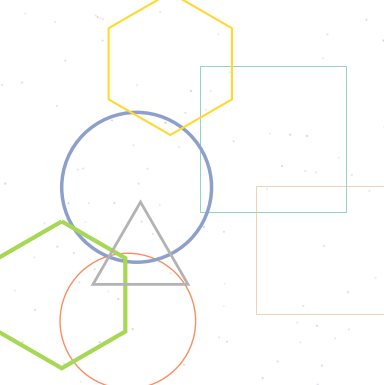[{"shape": "square", "thickness": 0.5, "radius": 0.94, "center": [0.709, 0.639]}, {"shape": "circle", "thickness": 1, "radius": 0.88, "center": [0.332, 0.166]}, {"shape": "circle", "thickness": 2.5, "radius": 0.97, "center": [0.355, 0.514]}, {"shape": "hexagon", "thickness": 3, "radius": 0.95, "center": [0.16, 0.234]}, {"shape": "hexagon", "thickness": 1.5, "radius": 0.92, "center": [0.442, 0.834]}, {"shape": "square", "thickness": 0.5, "radius": 0.83, "center": [0.83, 0.351]}, {"shape": "triangle", "thickness": 2, "radius": 0.71, "center": [0.365, 0.333]}]